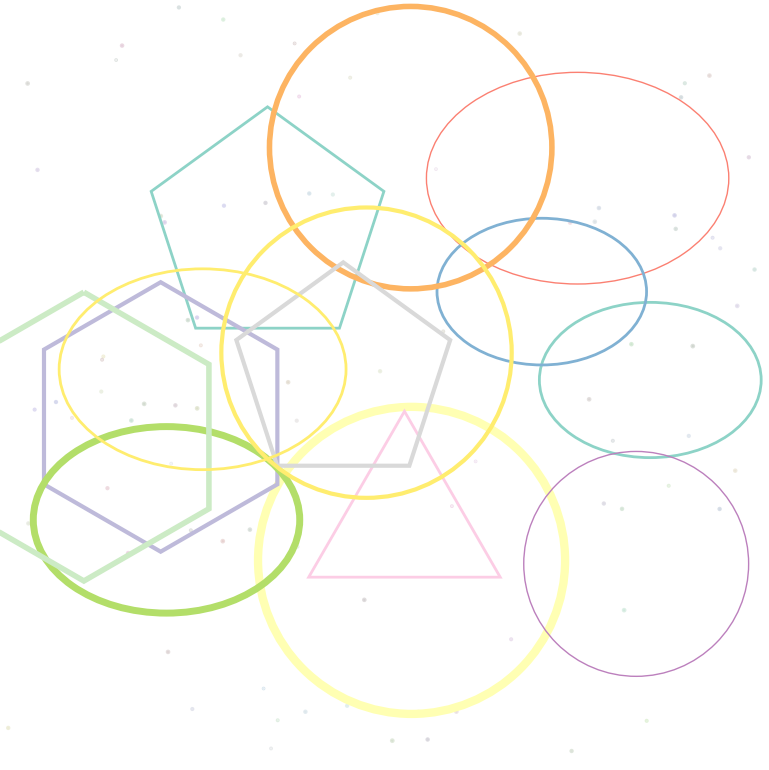[{"shape": "pentagon", "thickness": 1, "radius": 0.79, "center": [0.347, 0.702]}, {"shape": "oval", "thickness": 1, "radius": 0.72, "center": [0.845, 0.506]}, {"shape": "circle", "thickness": 3, "radius": 1.0, "center": [0.535, 0.272]}, {"shape": "hexagon", "thickness": 1.5, "radius": 0.87, "center": [0.209, 0.459]}, {"shape": "oval", "thickness": 0.5, "radius": 0.98, "center": [0.75, 0.769]}, {"shape": "oval", "thickness": 1, "radius": 0.68, "center": [0.704, 0.621]}, {"shape": "circle", "thickness": 2, "radius": 0.92, "center": [0.533, 0.808]}, {"shape": "oval", "thickness": 2.5, "radius": 0.87, "center": [0.216, 0.325]}, {"shape": "triangle", "thickness": 1, "radius": 0.72, "center": [0.525, 0.322]}, {"shape": "pentagon", "thickness": 1.5, "radius": 0.73, "center": [0.446, 0.513]}, {"shape": "circle", "thickness": 0.5, "radius": 0.73, "center": [0.826, 0.268]}, {"shape": "hexagon", "thickness": 2, "radius": 0.94, "center": [0.109, 0.433]}, {"shape": "circle", "thickness": 1.5, "radius": 0.94, "center": [0.476, 0.542]}, {"shape": "oval", "thickness": 1, "radius": 0.93, "center": [0.263, 0.52]}]